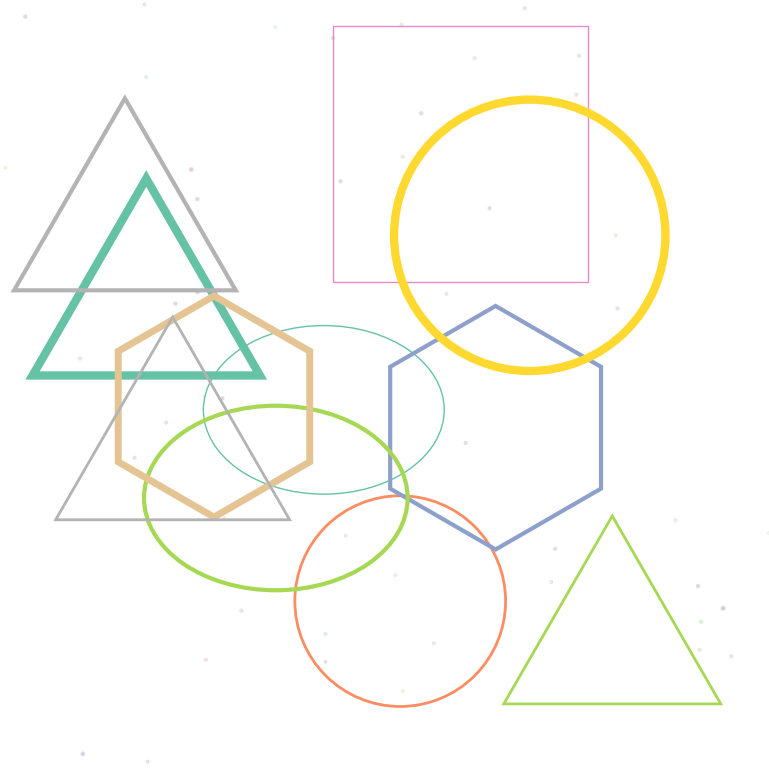[{"shape": "oval", "thickness": 0.5, "radius": 0.78, "center": [0.421, 0.468]}, {"shape": "triangle", "thickness": 3, "radius": 0.85, "center": [0.19, 0.598]}, {"shape": "circle", "thickness": 1, "radius": 0.68, "center": [0.52, 0.219]}, {"shape": "hexagon", "thickness": 1.5, "radius": 0.79, "center": [0.644, 0.445]}, {"shape": "square", "thickness": 0.5, "radius": 0.83, "center": [0.598, 0.8]}, {"shape": "oval", "thickness": 1.5, "radius": 0.86, "center": [0.358, 0.353]}, {"shape": "triangle", "thickness": 1, "radius": 0.81, "center": [0.795, 0.167]}, {"shape": "circle", "thickness": 3, "radius": 0.88, "center": [0.688, 0.694]}, {"shape": "hexagon", "thickness": 2.5, "radius": 0.72, "center": [0.278, 0.472]}, {"shape": "triangle", "thickness": 1, "radius": 0.88, "center": [0.224, 0.413]}, {"shape": "triangle", "thickness": 1.5, "radius": 0.83, "center": [0.162, 0.706]}]